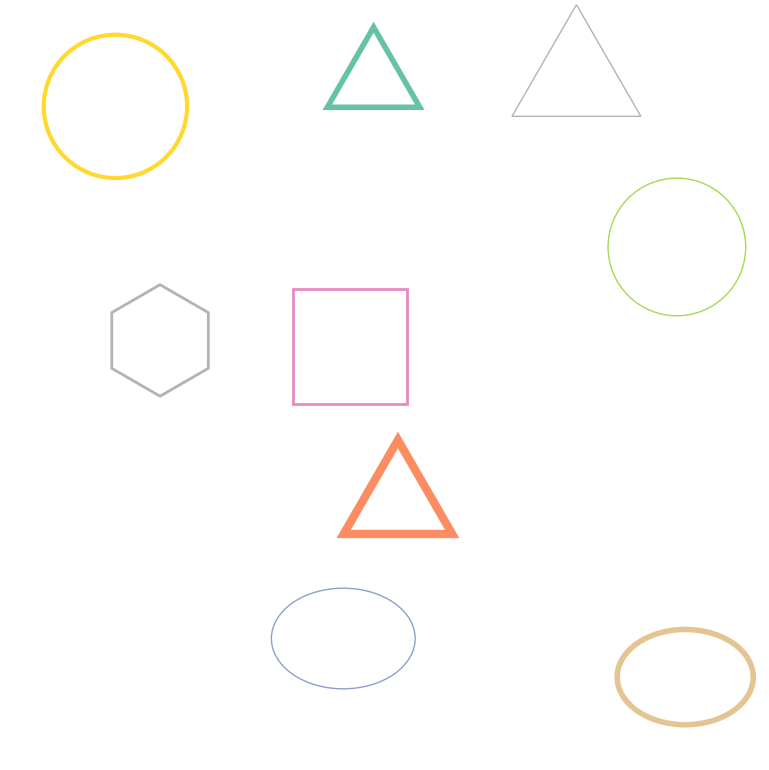[{"shape": "triangle", "thickness": 2, "radius": 0.35, "center": [0.485, 0.895]}, {"shape": "triangle", "thickness": 3, "radius": 0.41, "center": [0.517, 0.347]}, {"shape": "oval", "thickness": 0.5, "radius": 0.47, "center": [0.446, 0.171]}, {"shape": "square", "thickness": 1, "radius": 0.37, "center": [0.455, 0.55]}, {"shape": "circle", "thickness": 0.5, "radius": 0.45, "center": [0.879, 0.679]}, {"shape": "circle", "thickness": 1.5, "radius": 0.47, "center": [0.15, 0.862]}, {"shape": "oval", "thickness": 2, "radius": 0.44, "center": [0.89, 0.121]}, {"shape": "triangle", "thickness": 0.5, "radius": 0.48, "center": [0.749, 0.897]}, {"shape": "hexagon", "thickness": 1, "radius": 0.36, "center": [0.208, 0.558]}]